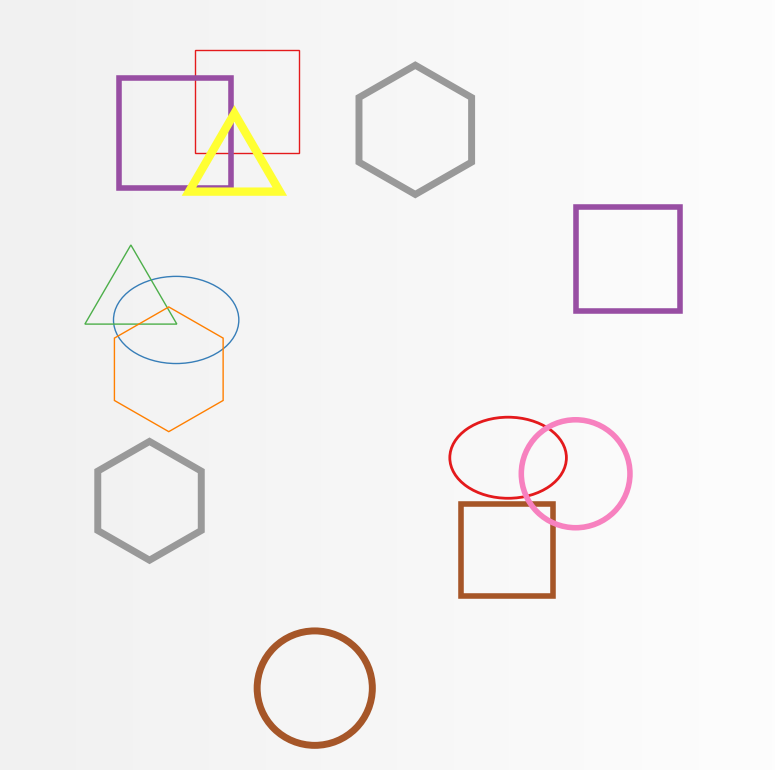[{"shape": "oval", "thickness": 1, "radius": 0.38, "center": [0.656, 0.406]}, {"shape": "square", "thickness": 0.5, "radius": 0.33, "center": [0.318, 0.868]}, {"shape": "oval", "thickness": 0.5, "radius": 0.4, "center": [0.227, 0.584]}, {"shape": "triangle", "thickness": 0.5, "radius": 0.34, "center": [0.169, 0.613]}, {"shape": "square", "thickness": 2, "radius": 0.34, "center": [0.81, 0.664]}, {"shape": "square", "thickness": 2, "radius": 0.36, "center": [0.226, 0.827]}, {"shape": "hexagon", "thickness": 0.5, "radius": 0.4, "center": [0.218, 0.52]}, {"shape": "triangle", "thickness": 3, "radius": 0.34, "center": [0.302, 0.785]}, {"shape": "circle", "thickness": 2.5, "radius": 0.37, "center": [0.406, 0.106]}, {"shape": "square", "thickness": 2, "radius": 0.3, "center": [0.654, 0.286]}, {"shape": "circle", "thickness": 2, "radius": 0.35, "center": [0.743, 0.385]}, {"shape": "hexagon", "thickness": 2.5, "radius": 0.39, "center": [0.193, 0.35]}, {"shape": "hexagon", "thickness": 2.5, "radius": 0.42, "center": [0.536, 0.831]}]